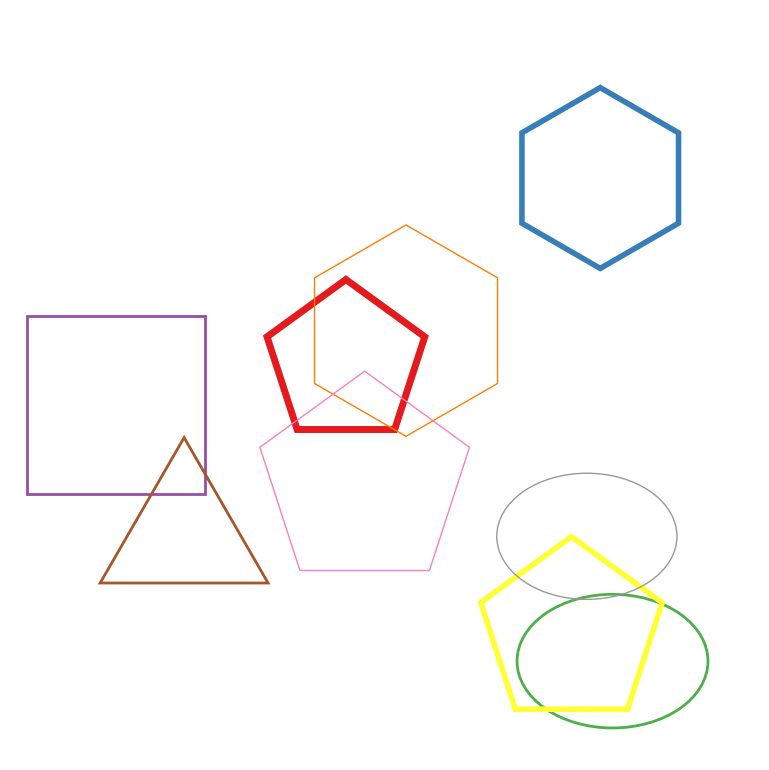[{"shape": "pentagon", "thickness": 2.5, "radius": 0.54, "center": [0.449, 0.529]}, {"shape": "hexagon", "thickness": 2, "radius": 0.59, "center": [0.78, 0.769]}, {"shape": "oval", "thickness": 1, "radius": 0.62, "center": [0.795, 0.141]}, {"shape": "square", "thickness": 1, "radius": 0.58, "center": [0.15, 0.474]}, {"shape": "hexagon", "thickness": 0.5, "radius": 0.69, "center": [0.527, 0.571]}, {"shape": "pentagon", "thickness": 2, "radius": 0.62, "center": [0.742, 0.179]}, {"shape": "triangle", "thickness": 1, "radius": 0.63, "center": [0.239, 0.306]}, {"shape": "pentagon", "thickness": 0.5, "radius": 0.72, "center": [0.474, 0.375]}, {"shape": "oval", "thickness": 0.5, "radius": 0.59, "center": [0.762, 0.304]}]